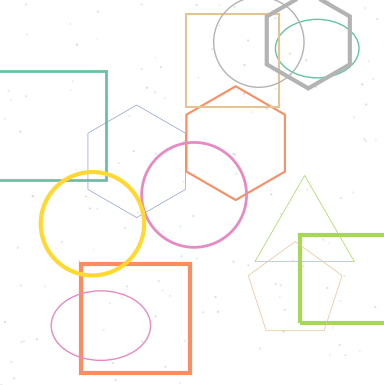[{"shape": "square", "thickness": 2, "radius": 0.71, "center": [0.133, 0.674]}, {"shape": "oval", "thickness": 1, "radius": 0.54, "center": [0.824, 0.874]}, {"shape": "square", "thickness": 3, "radius": 0.7, "center": [0.352, 0.172]}, {"shape": "hexagon", "thickness": 1.5, "radius": 0.74, "center": [0.612, 0.628]}, {"shape": "hexagon", "thickness": 0.5, "radius": 0.73, "center": [0.355, 0.581]}, {"shape": "circle", "thickness": 2, "radius": 0.68, "center": [0.504, 0.494]}, {"shape": "oval", "thickness": 1, "radius": 0.65, "center": [0.262, 0.154]}, {"shape": "triangle", "thickness": 0.5, "radius": 0.75, "center": [0.791, 0.395]}, {"shape": "square", "thickness": 3, "radius": 0.57, "center": [0.895, 0.275]}, {"shape": "circle", "thickness": 3, "radius": 0.67, "center": [0.24, 0.419]}, {"shape": "pentagon", "thickness": 0.5, "radius": 0.64, "center": [0.767, 0.245]}, {"shape": "square", "thickness": 1.5, "radius": 0.6, "center": [0.605, 0.843]}, {"shape": "hexagon", "thickness": 3, "radius": 0.62, "center": [0.801, 0.895]}, {"shape": "circle", "thickness": 1, "radius": 0.59, "center": [0.672, 0.891]}]